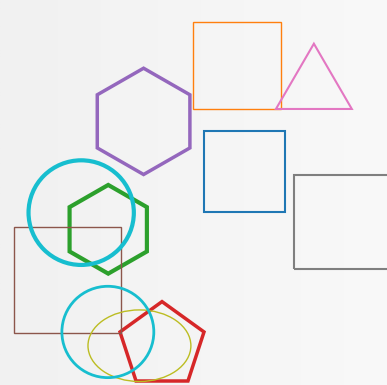[{"shape": "square", "thickness": 1.5, "radius": 0.52, "center": [0.631, 0.555]}, {"shape": "square", "thickness": 1, "radius": 0.57, "center": [0.611, 0.829]}, {"shape": "hexagon", "thickness": 3, "radius": 0.58, "center": [0.279, 0.404]}, {"shape": "pentagon", "thickness": 2.5, "radius": 0.57, "center": [0.418, 0.103]}, {"shape": "hexagon", "thickness": 2.5, "radius": 0.69, "center": [0.371, 0.685]}, {"shape": "square", "thickness": 1, "radius": 0.69, "center": [0.173, 0.272]}, {"shape": "triangle", "thickness": 1.5, "radius": 0.57, "center": [0.81, 0.773]}, {"shape": "square", "thickness": 1.5, "radius": 0.61, "center": [0.881, 0.424]}, {"shape": "oval", "thickness": 1, "radius": 0.66, "center": [0.36, 0.102]}, {"shape": "circle", "thickness": 2, "radius": 0.59, "center": [0.278, 0.138]}, {"shape": "circle", "thickness": 3, "radius": 0.68, "center": [0.21, 0.448]}]